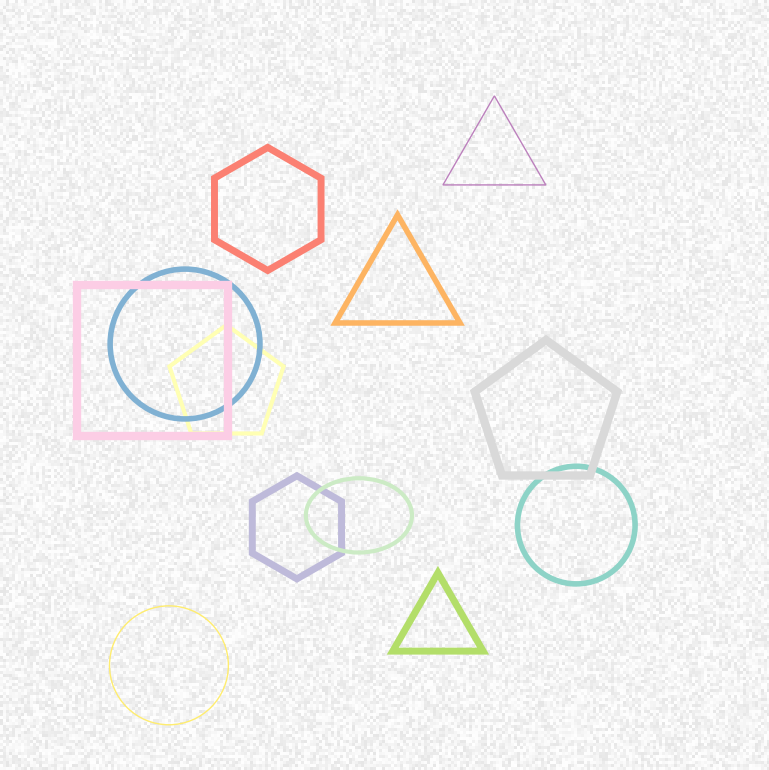[{"shape": "circle", "thickness": 2, "radius": 0.38, "center": [0.748, 0.318]}, {"shape": "pentagon", "thickness": 1.5, "radius": 0.39, "center": [0.294, 0.5]}, {"shape": "hexagon", "thickness": 2.5, "radius": 0.33, "center": [0.386, 0.315]}, {"shape": "hexagon", "thickness": 2.5, "radius": 0.4, "center": [0.348, 0.729]}, {"shape": "circle", "thickness": 2, "radius": 0.49, "center": [0.24, 0.553]}, {"shape": "triangle", "thickness": 2, "radius": 0.47, "center": [0.516, 0.627]}, {"shape": "triangle", "thickness": 2.5, "radius": 0.34, "center": [0.569, 0.188]}, {"shape": "square", "thickness": 3, "radius": 0.49, "center": [0.198, 0.532]}, {"shape": "pentagon", "thickness": 3, "radius": 0.49, "center": [0.709, 0.461]}, {"shape": "triangle", "thickness": 0.5, "radius": 0.39, "center": [0.642, 0.798]}, {"shape": "oval", "thickness": 1.5, "radius": 0.34, "center": [0.466, 0.331]}, {"shape": "circle", "thickness": 0.5, "radius": 0.39, "center": [0.219, 0.136]}]